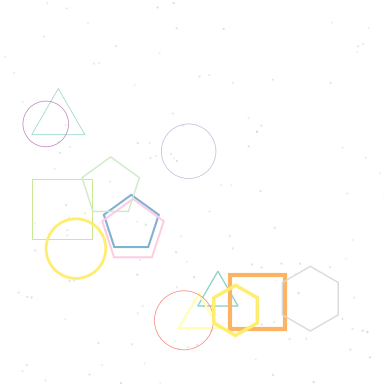[{"shape": "triangle", "thickness": 1, "radius": 0.3, "center": [0.566, 0.235]}, {"shape": "triangle", "thickness": 0.5, "radius": 0.4, "center": [0.151, 0.69]}, {"shape": "triangle", "thickness": 1.5, "radius": 0.3, "center": [0.516, 0.178]}, {"shape": "circle", "thickness": 0.5, "radius": 0.35, "center": [0.49, 0.607]}, {"shape": "circle", "thickness": 0.5, "radius": 0.38, "center": [0.478, 0.168]}, {"shape": "pentagon", "thickness": 1.5, "radius": 0.37, "center": [0.341, 0.419]}, {"shape": "square", "thickness": 3, "radius": 0.35, "center": [0.67, 0.215]}, {"shape": "square", "thickness": 0.5, "radius": 0.39, "center": [0.161, 0.458]}, {"shape": "pentagon", "thickness": 1.5, "radius": 0.42, "center": [0.345, 0.4]}, {"shape": "hexagon", "thickness": 1, "radius": 0.42, "center": [0.806, 0.224]}, {"shape": "circle", "thickness": 0.5, "radius": 0.3, "center": [0.119, 0.678]}, {"shape": "pentagon", "thickness": 1, "radius": 0.39, "center": [0.288, 0.514]}, {"shape": "circle", "thickness": 2, "radius": 0.39, "center": [0.197, 0.354]}, {"shape": "hexagon", "thickness": 2.5, "radius": 0.33, "center": [0.612, 0.194]}]